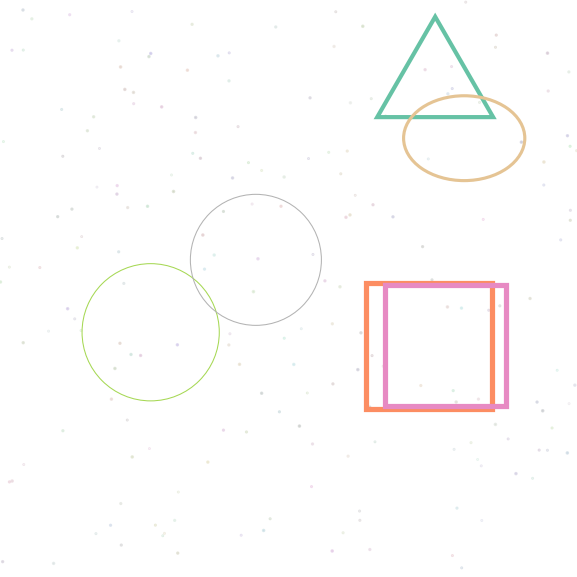[{"shape": "triangle", "thickness": 2, "radius": 0.58, "center": [0.754, 0.854]}, {"shape": "square", "thickness": 2.5, "radius": 0.55, "center": [0.742, 0.4]}, {"shape": "square", "thickness": 2.5, "radius": 0.53, "center": [0.772, 0.401]}, {"shape": "circle", "thickness": 0.5, "radius": 0.59, "center": [0.261, 0.424]}, {"shape": "oval", "thickness": 1.5, "radius": 0.52, "center": [0.804, 0.76]}, {"shape": "circle", "thickness": 0.5, "radius": 0.57, "center": [0.443, 0.549]}]